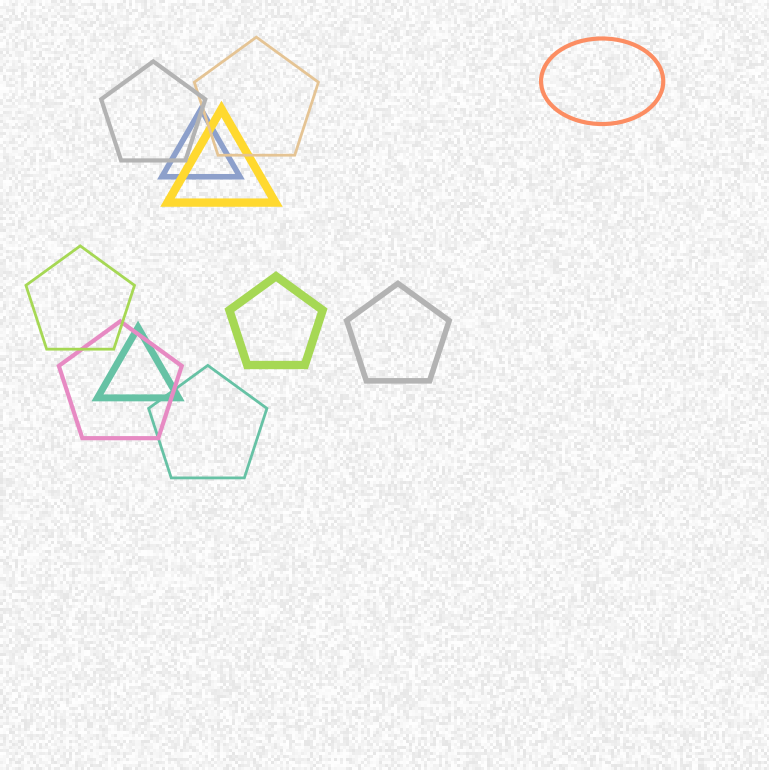[{"shape": "triangle", "thickness": 2.5, "radius": 0.3, "center": [0.179, 0.514]}, {"shape": "pentagon", "thickness": 1, "radius": 0.4, "center": [0.27, 0.445]}, {"shape": "oval", "thickness": 1.5, "radius": 0.4, "center": [0.782, 0.894]}, {"shape": "triangle", "thickness": 2, "radius": 0.29, "center": [0.261, 0.8]}, {"shape": "pentagon", "thickness": 1.5, "radius": 0.42, "center": [0.156, 0.499]}, {"shape": "pentagon", "thickness": 1, "radius": 0.37, "center": [0.104, 0.606]}, {"shape": "pentagon", "thickness": 3, "radius": 0.32, "center": [0.358, 0.578]}, {"shape": "triangle", "thickness": 3, "radius": 0.41, "center": [0.288, 0.777]}, {"shape": "pentagon", "thickness": 1, "radius": 0.42, "center": [0.333, 0.867]}, {"shape": "pentagon", "thickness": 1.5, "radius": 0.36, "center": [0.199, 0.849]}, {"shape": "pentagon", "thickness": 2, "radius": 0.35, "center": [0.517, 0.562]}]